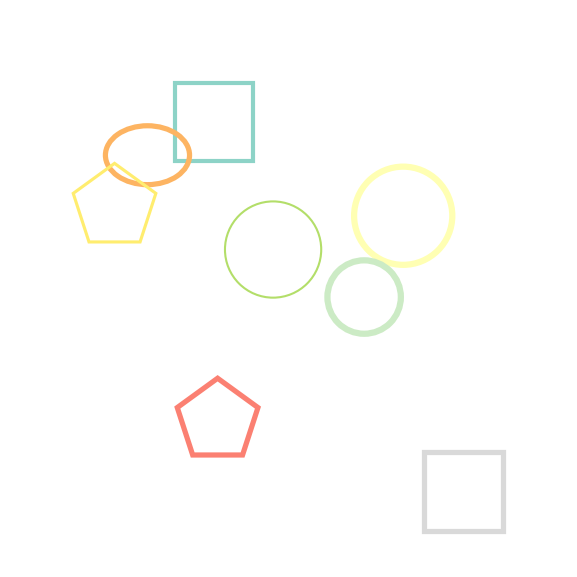[{"shape": "square", "thickness": 2, "radius": 0.34, "center": [0.37, 0.787]}, {"shape": "circle", "thickness": 3, "radius": 0.43, "center": [0.698, 0.626]}, {"shape": "pentagon", "thickness": 2.5, "radius": 0.37, "center": [0.377, 0.271]}, {"shape": "oval", "thickness": 2.5, "radius": 0.36, "center": [0.255, 0.73]}, {"shape": "circle", "thickness": 1, "radius": 0.42, "center": [0.473, 0.567]}, {"shape": "square", "thickness": 2.5, "radius": 0.34, "center": [0.802, 0.148]}, {"shape": "circle", "thickness": 3, "radius": 0.32, "center": [0.631, 0.485]}, {"shape": "pentagon", "thickness": 1.5, "radius": 0.38, "center": [0.198, 0.641]}]